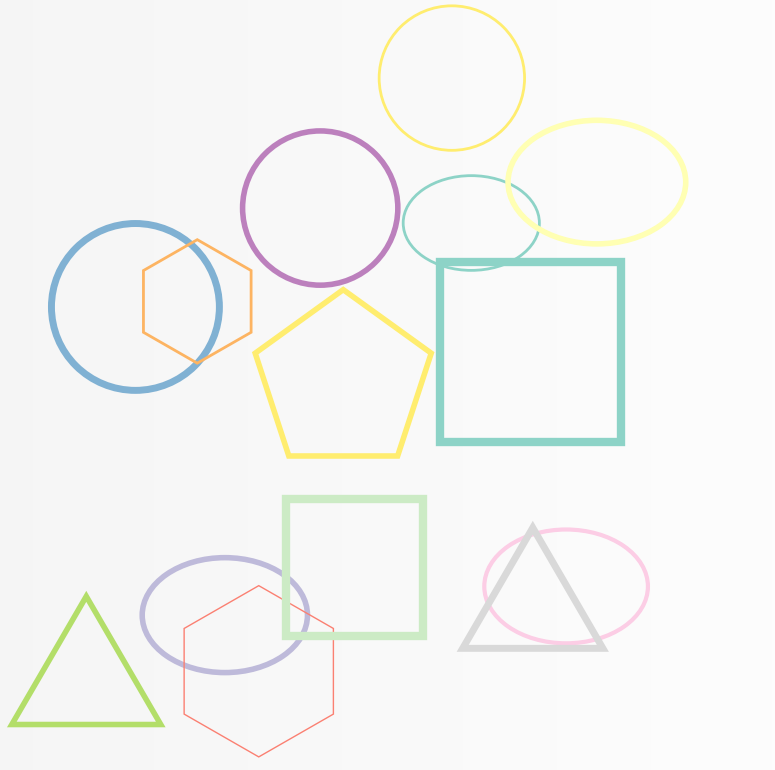[{"shape": "square", "thickness": 3, "radius": 0.59, "center": [0.685, 0.542]}, {"shape": "oval", "thickness": 1, "radius": 0.44, "center": [0.608, 0.71]}, {"shape": "oval", "thickness": 2, "radius": 0.57, "center": [0.77, 0.764]}, {"shape": "oval", "thickness": 2, "radius": 0.53, "center": [0.29, 0.201]}, {"shape": "hexagon", "thickness": 0.5, "radius": 0.56, "center": [0.334, 0.128]}, {"shape": "circle", "thickness": 2.5, "radius": 0.54, "center": [0.175, 0.601]}, {"shape": "hexagon", "thickness": 1, "radius": 0.4, "center": [0.255, 0.609]}, {"shape": "triangle", "thickness": 2, "radius": 0.55, "center": [0.111, 0.115]}, {"shape": "oval", "thickness": 1.5, "radius": 0.53, "center": [0.73, 0.238]}, {"shape": "triangle", "thickness": 2.5, "radius": 0.52, "center": [0.687, 0.21]}, {"shape": "circle", "thickness": 2, "radius": 0.5, "center": [0.413, 0.73]}, {"shape": "square", "thickness": 3, "radius": 0.44, "center": [0.457, 0.263]}, {"shape": "circle", "thickness": 1, "radius": 0.47, "center": [0.583, 0.899]}, {"shape": "pentagon", "thickness": 2, "radius": 0.6, "center": [0.443, 0.504]}]